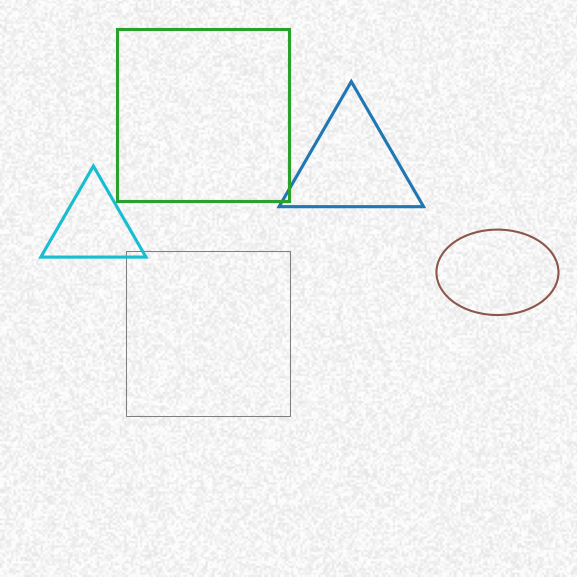[{"shape": "triangle", "thickness": 1.5, "radius": 0.72, "center": [0.608, 0.713]}, {"shape": "square", "thickness": 1.5, "radius": 0.75, "center": [0.351, 0.801]}, {"shape": "oval", "thickness": 1, "radius": 0.53, "center": [0.861, 0.528]}, {"shape": "square", "thickness": 0.5, "radius": 0.71, "center": [0.36, 0.422]}, {"shape": "triangle", "thickness": 1.5, "radius": 0.53, "center": [0.162, 0.607]}]